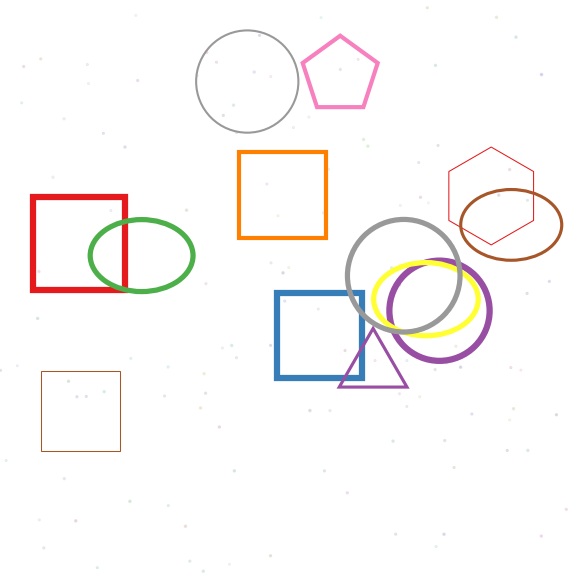[{"shape": "square", "thickness": 3, "radius": 0.4, "center": [0.137, 0.577]}, {"shape": "hexagon", "thickness": 0.5, "radius": 0.42, "center": [0.851, 0.66]}, {"shape": "square", "thickness": 3, "radius": 0.37, "center": [0.553, 0.418]}, {"shape": "oval", "thickness": 2.5, "radius": 0.45, "center": [0.245, 0.557]}, {"shape": "circle", "thickness": 3, "radius": 0.43, "center": [0.761, 0.461]}, {"shape": "triangle", "thickness": 1.5, "radius": 0.34, "center": [0.646, 0.363]}, {"shape": "square", "thickness": 2, "radius": 0.37, "center": [0.489, 0.662]}, {"shape": "oval", "thickness": 2.5, "radius": 0.45, "center": [0.738, 0.481]}, {"shape": "oval", "thickness": 1.5, "radius": 0.44, "center": [0.885, 0.61]}, {"shape": "square", "thickness": 0.5, "radius": 0.34, "center": [0.14, 0.288]}, {"shape": "pentagon", "thickness": 2, "radius": 0.34, "center": [0.589, 0.869]}, {"shape": "circle", "thickness": 2.5, "radius": 0.49, "center": [0.699, 0.522]}, {"shape": "circle", "thickness": 1, "radius": 0.44, "center": [0.428, 0.858]}]